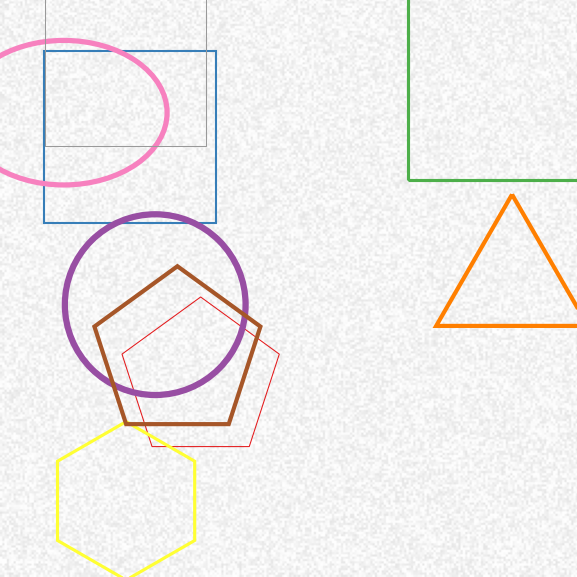[{"shape": "pentagon", "thickness": 0.5, "radius": 0.72, "center": [0.347, 0.342]}, {"shape": "square", "thickness": 1, "radius": 0.74, "center": [0.225, 0.762]}, {"shape": "square", "thickness": 1.5, "radius": 0.9, "center": [0.887, 0.867]}, {"shape": "circle", "thickness": 3, "radius": 0.78, "center": [0.269, 0.472]}, {"shape": "triangle", "thickness": 2, "radius": 0.76, "center": [0.887, 0.511]}, {"shape": "hexagon", "thickness": 1.5, "radius": 0.69, "center": [0.218, 0.132]}, {"shape": "pentagon", "thickness": 2, "radius": 0.76, "center": [0.307, 0.387]}, {"shape": "oval", "thickness": 2.5, "radius": 0.89, "center": [0.111, 0.804]}, {"shape": "square", "thickness": 0.5, "radius": 0.7, "center": [0.217, 0.886]}]